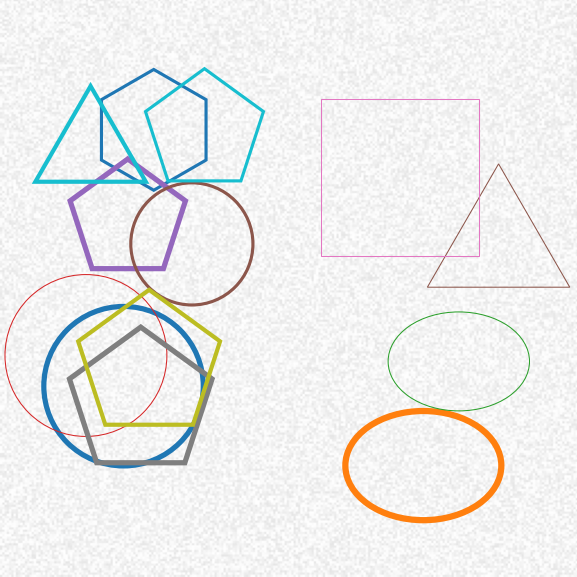[{"shape": "circle", "thickness": 2.5, "radius": 0.69, "center": [0.214, 0.33]}, {"shape": "hexagon", "thickness": 1.5, "radius": 0.52, "center": [0.266, 0.774]}, {"shape": "oval", "thickness": 3, "radius": 0.68, "center": [0.733, 0.193]}, {"shape": "oval", "thickness": 0.5, "radius": 0.61, "center": [0.794, 0.373]}, {"shape": "circle", "thickness": 0.5, "radius": 0.7, "center": [0.149, 0.384]}, {"shape": "pentagon", "thickness": 2.5, "radius": 0.52, "center": [0.221, 0.619]}, {"shape": "circle", "thickness": 1.5, "radius": 0.53, "center": [0.332, 0.577]}, {"shape": "triangle", "thickness": 0.5, "radius": 0.71, "center": [0.863, 0.573]}, {"shape": "square", "thickness": 0.5, "radius": 0.68, "center": [0.693, 0.692]}, {"shape": "pentagon", "thickness": 2.5, "radius": 0.65, "center": [0.244, 0.303]}, {"shape": "pentagon", "thickness": 2, "radius": 0.65, "center": [0.258, 0.368]}, {"shape": "triangle", "thickness": 2, "radius": 0.55, "center": [0.157, 0.74]}, {"shape": "pentagon", "thickness": 1.5, "radius": 0.54, "center": [0.354, 0.773]}]